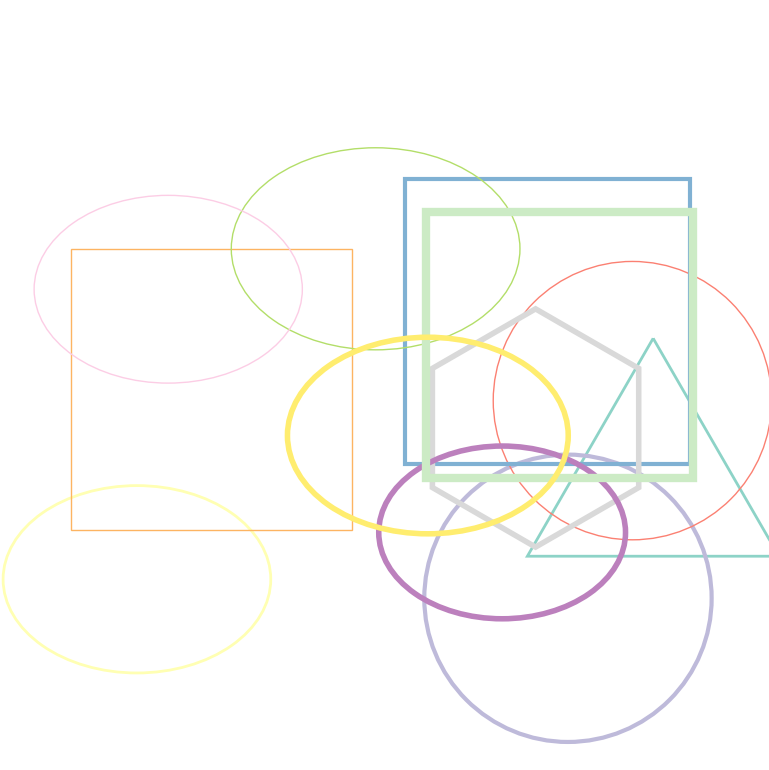[{"shape": "triangle", "thickness": 1, "radius": 0.94, "center": [0.848, 0.372]}, {"shape": "oval", "thickness": 1, "radius": 0.87, "center": [0.178, 0.248]}, {"shape": "circle", "thickness": 1.5, "radius": 0.93, "center": [0.738, 0.223]}, {"shape": "circle", "thickness": 0.5, "radius": 0.9, "center": [0.821, 0.48]}, {"shape": "square", "thickness": 1.5, "radius": 0.93, "center": [0.711, 0.583]}, {"shape": "square", "thickness": 0.5, "radius": 0.91, "center": [0.275, 0.494]}, {"shape": "oval", "thickness": 0.5, "radius": 0.94, "center": [0.488, 0.677]}, {"shape": "oval", "thickness": 0.5, "radius": 0.87, "center": [0.218, 0.624]}, {"shape": "hexagon", "thickness": 2, "radius": 0.77, "center": [0.696, 0.444]}, {"shape": "oval", "thickness": 2, "radius": 0.8, "center": [0.652, 0.309]}, {"shape": "square", "thickness": 3, "radius": 0.86, "center": [0.727, 0.552]}, {"shape": "oval", "thickness": 2, "radius": 0.91, "center": [0.556, 0.434]}]